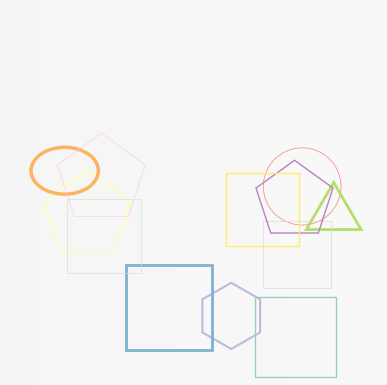[{"shape": "square", "thickness": 1, "radius": 0.52, "center": [0.763, 0.125]}, {"shape": "pentagon", "thickness": 1, "radius": 0.58, "center": [0.225, 0.44]}, {"shape": "hexagon", "thickness": 1.5, "radius": 0.43, "center": [0.597, 0.179]}, {"shape": "circle", "thickness": 0.5, "radius": 0.5, "center": [0.78, 0.516]}, {"shape": "square", "thickness": 2, "radius": 0.55, "center": [0.436, 0.202]}, {"shape": "oval", "thickness": 2.5, "radius": 0.43, "center": [0.167, 0.556]}, {"shape": "triangle", "thickness": 2, "radius": 0.41, "center": [0.861, 0.444]}, {"shape": "pentagon", "thickness": 0.5, "radius": 0.6, "center": [0.261, 0.535]}, {"shape": "square", "thickness": 0.5, "radius": 0.44, "center": [0.766, 0.339]}, {"shape": "pentagon", "thickness": 1, "radius": 0.52, "center": [0.76, 0.479]}, {"shape": "square", "thickness": 0.5, "radius": 0.48, "center": [0.267, 0.387]}, {"shape": "square", "thickness": 1, "radius": 0.47, "center": [0.678, 0.456]}]